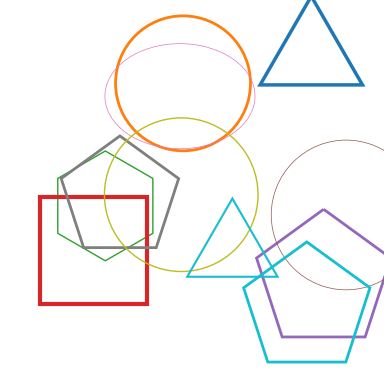[{"shape": "triangle", "thickness": 2.5, "radius": 0.77, "center": [0.809, 0.856]}, {"shape": "circle", "thickness": 2, "radius": 0.88, "center": [0.475, 0.784]}, {"shape": "hexagon", "thickness": 1, "radius": 0.71, "center": [0.274, 0.465]}, {"shape": "square", "thickness": 3, "radius": 0.7, "center": [0.243, 0.348]}, {"shape": "pentagon", "thickness": 2, "radius": 0.92, "center": [0.841, 0.273]}, {"shape": "circle", "thickness": 0.5, "radius": 0.97, "center": [0.899, 0.442]}, {"shape": "oval", "thickness": 0.5, "radius": 0.97, "center": [0.467, 0.75]}, {"shape": "pentagon", "thickness": 2, "radius": 0.8, "center": [0.311, 0.487]}, {"shape": "circle", "thickness": 1, "radius": 1.0, "center": [0.471, 0.494]}, {"shape": "pentagon", "thickness": 2, "radius": 0.86, "center": [0.797, 0.199]}, {"shape": "triangle", "thickness": 1.5, "radius": 0.68, "center": [0.604, 0.349]}]